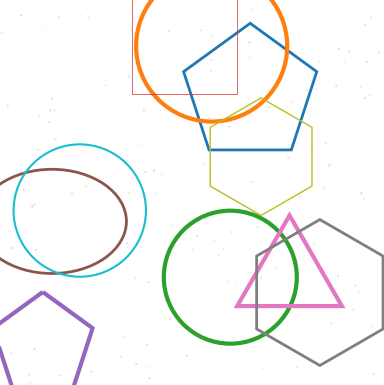[{"shape": "pentagon", "thickness": 2, "radius": 0.91, "center": [0.65, 0.758]}, {"shape": "circle", "thickness": 3, "radius": 0.98, "center": [0.55, 0.88]}, {"shape": "circle", "thickness": 3, "radius": 0.86, "center": [0.598, 0.28]}, {"shape": "square", "thickness": 0.5, "radius": 0.68, "center": [0.48, 0.892]}, {"shape": "pentagon", "thickness": 3, "radius": 0.68, "center": [0.111, 0.106]}, {"shape": "oval", "thickness": 2, "radius": 0.97, "center": [0.135, 0.425]}, {"shape": "triangle", "thickness": 3, "radius": 0.78, "center": [0.752, 0.283]}, {"shape": "hexagon", "thickness": 2, "radius": 0.95, "center": [0.831, 0.24]}, {"shape": "hexagon", "thickness": 1, "radius": 0.76, "center": [0.678, 0.593]}, {"shape": "circle", "thickness": 1.5, "radius": 0.86, "center": [0.207, 0.453]}]